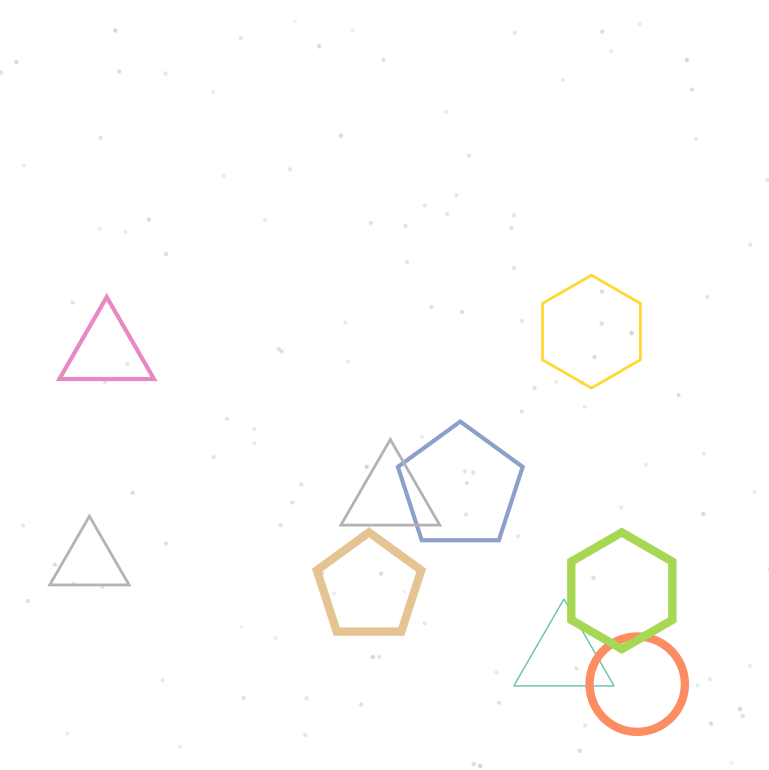[{"shape": "triangle", "thickness": 0.5, "radius": 0.38, "center": [0.732, 0.147]}, {"shape": "circle", "thickness": 3, "radius": 0.31, "center": [0.828, 0.111]}, {"shape": "pentagon", "thickness": 1.5, "radius": 0.43, "center": [0.598, 0.367]}, {"shape": "triangle", "thickness": 1.5, "radius": 0.35, "center": [0.139, 0.543]}, {"shape": "hexagon", "thickness": 3, "radius": 0.38, "center": [0.808, 0.233]}, {"shape": "hexagon", "thickness": 1, "radius": 0.37, "center": [0.768, 0.569]}, {"shape": "pentagon", "thickness": 3, "radius": 0.36, "center": [0.479, 0.237]}, {"shape": "triangle", "thickness": 1, "radius": 0.37, "center": [0.507, 0.355]}, {"shape": "triangle", "thickness": 1, "radius": 0.3, "center": [0.116, 0.27]}]